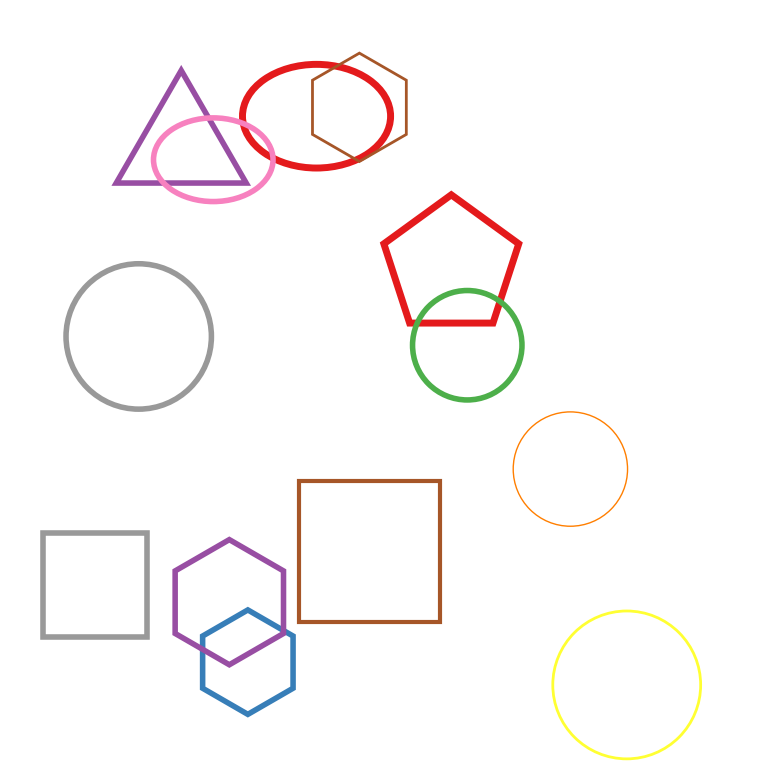[{"shape": "oval", "thickness": 2.5, "radius": 0.48, "center": [0.411, 0.849]}, {"shape": "pentagon", "thickness": 2.5, "radius": 0.46, "center": [0.586, 0.655]}, {"shape": "hexagon", "thickness": 2, "radius": 0.34, "center": [0.322, 0.14]}, {"shape": "circle", "thickness": 2, "radius": 0.36, "center": [0.607, 0.552]}, {"shape": "triangle", "thickness": 2, "radius": 0.49, "center": [0.235, 0.811]}, {"shape": "hexagon", "thickness": 2, "radius": 0.41, "center": [0.298, 0.218]}, {"shape": "circle", "thickness": 0.5, "radius": 0.37, "center": [0.741, 0.391]}, {"shape": "circle", "thickness": 1, "radius": 0.48, "center": [0.814, 0.11]}, {"shape": "square", "thickness": 1.5, "radius": 0.46, "center": [0.479, 0.284]}, {"shape": "hexagon", "thickness": 1, "radius": 0.35, "center": [0.467, 0.861]}, {"shape": "oval", "thickness": 2, "radius": 0.39, "center": [0.277, 0.793]}, {"shape": "circle", "thickness": 2, "radius": 0.47, "center": [0.18, 0.563]}, {"shape": "square", "thickness": 2, "radius": 0.34, "center": [0.124, 0.24]}]